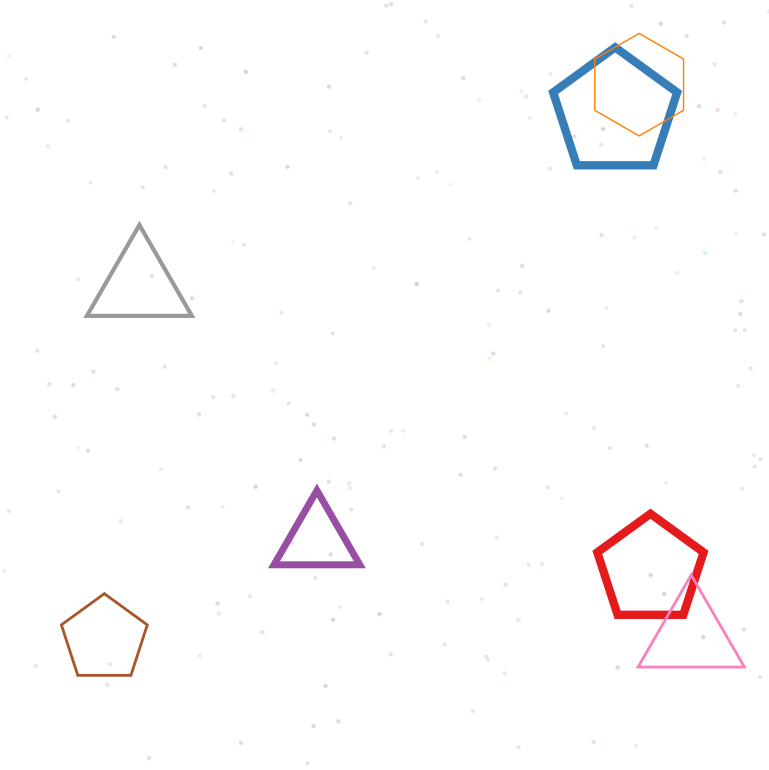[{"shape": "pentagon", "thickness": 3, "radius": 0.36, "center": [0.845, 0.26]}, {"shape": "pentagon", "thickness": 3, "radius": 0.42, "center": [0.799, 0.854]}, {"shape": "triangle", "thickness": 2.5, "radius": 0.32, "center": [0.412, 0.299]}, {"shape": "hexagon", "thickness": 0.5, "radius": 0.33, "center": [0.83, 0.89]}, {"shape": "pentagon", "thickness": 1, "radius": 0.29, "center": [0.136, 0.17]}, {"shape": "triangle", "thickness": 1, "radius": 0.4, "center": [0.898, 0.174]}, {"shape": "triangle", "thickness": 1.5, "radius": 0.39, "center": [0.181, 0.629]}]